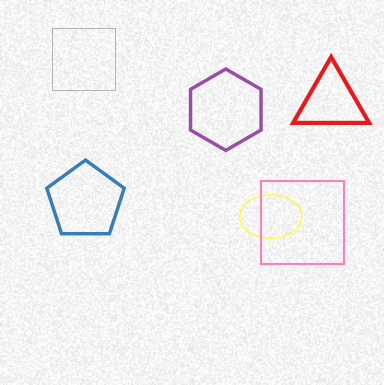[{"shape": "triangle", "thickness": 3, "radius": 0.57, "center": [0.86, 0.738]}, {"shape": "pentagon", "thickness": 2.5, "radius": 0.53, "center": [0.222, 0.478]}, {"shape": "hexagon", "thickness": 2.5, "radius": 0.53, "center": [0.586, 0.715]}, {"shape": "oval", "thickness": 1, "radius": 0.4, "center": [0.703, 0.438]}, {"shape": "square", "thickness": 1.5, "radius": 0.54, "center": [0.785, 0.423]}, {"shape": "square", "thickness": 0.5, "radius": 0.41, "center": [0.217, 0.846]}]